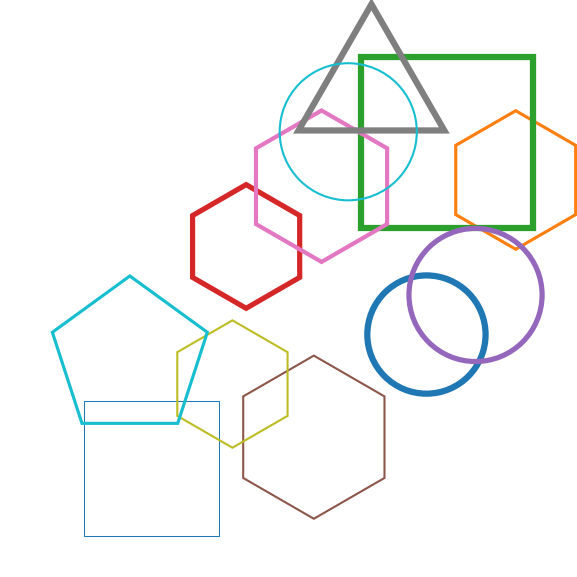[{"shape": "circle", "thickness": 3, "radius": 0.51, "center": [0.738, 0.42]}, {"shape": "square", "thickness": 0.5, "radius": 0.58, "center": [0.262, 0.188]}, {"shape": "hexagon", "thickness": 1.5, "radius": 0.6, "center": [0.893, 0.687]}, {"shape": "square", "thickness": 3, "radius": 0.74, "center": [0.774, 0.752]}, {"shape": "hexagon", "thickness": 2.5, "radius": 0.54, "center": [0.426, 0.572]}, {"shape": "circle", "thickness": 2.5, "radius": 0.58, "center": [0.823, 0.488]}, {"shape": "hexagon", "thickness": 1, "radius": 0.71, "center": [0.543, 0.242]}, {"shape": "hexagon", "thickness": 2, "radius": 0.66, "center": [0.557, 0.677]}, {"shape": "triangle", "thickness": 3, "radius": 0.73, "center": [0.643, 0.846]}, {"shape": "hexagon", "thickness": 1, "radius": 0.55, "center": [0.402, 0.334]}, {"shape": "pentagon", "thickness": 1.5, "radius": 0.71, "center": [0.225, 0.38]}, {"shape": "circle", "thickness": 1, "radius": 0.59, "center": [0.603, 0.771]}]